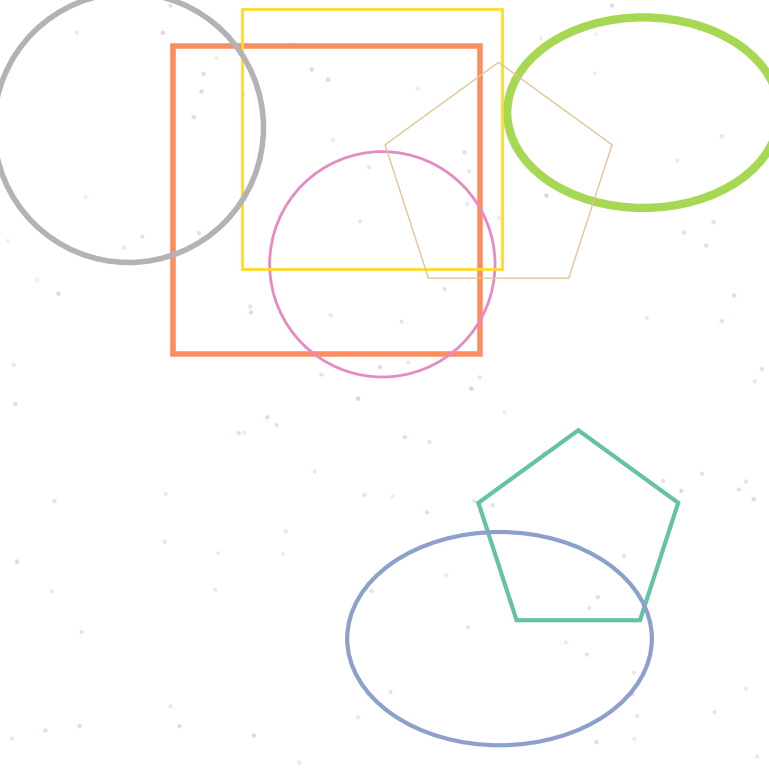[{"shape": "pentagon", "thickness": 1.5, "radius": 0.68, "center": [0.751, 0.305]}, {"shape": "square", "thickness": 2, "radius": 1.0, "center": [0.424, 0.74]}, {"shape": "oval", "thickness": 1.5, "radius": 0.99, "center": [0.649, 0.171]}, {"shape": "circle", "thickness": 1, "radius": 0.73, "center": [0.497, 0.657]}, {"shape": "oval", "thickness": 3, "radius": 0.88, "center": [0.836, 0.854]}, {"shape": "square", "thickness": 1, "radius": 0.84, "center": [0.483, 0.819]}, {"shape": "pentagon", "thickness": 0.5, "radius": 0.77, "center": [0.647, 0.764]}, {"shape": "circle", "thickness": 2, "radius": 0.88, "center": [0.167, 0.834]}]